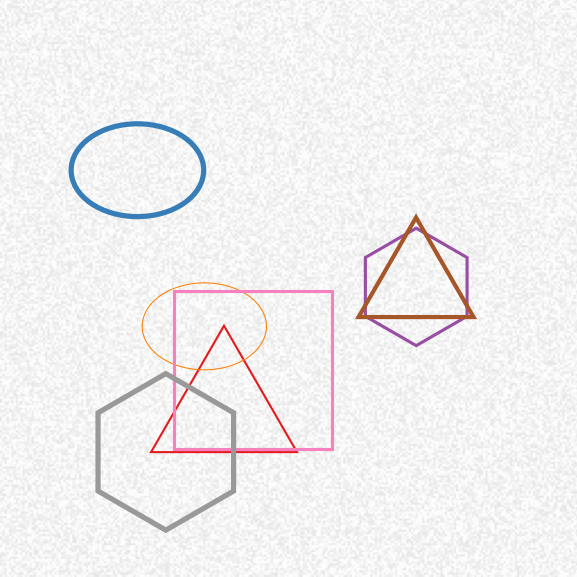[{"shape": "triangle", "thickness": 1, "radius": 0.73, "center": [0.388, 0.289]}, {"shape": "oval", "thickness": 2.5, "radius": 0.57, "center": [0.238, 0.704]}, {"shape": "hexagon", "thickness": 1.5, "radius": 0.51, "center": [0.721, 0.502]}, {"shape": "oval", "thickness": 0.5, "radius": 0.54, "center": [0.354, 0.434]}, {"shape": "triangle", "thickness": 2, "radius": 0.57, "center": [0.72, 0.508]}, {"shape": "square", "thickness": 1.5, "radius": 0.68, "center": [0.439, 0.358]}, {"shape": "hexagon", "thickness": 2.5, "radius": 0.68, "center": [0.287, 0.217]}]